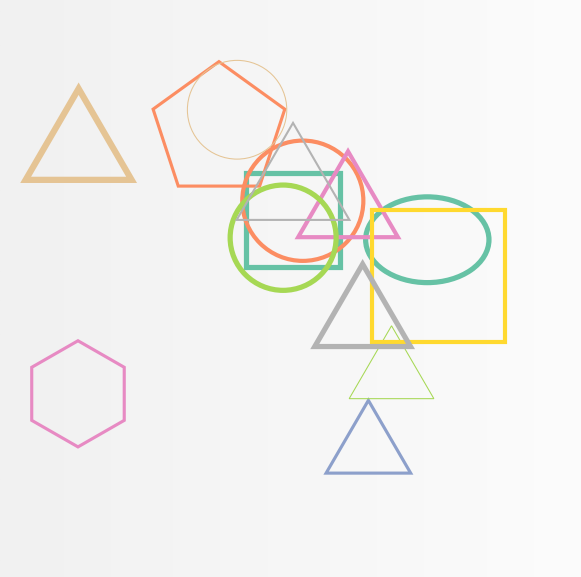[{"shape": "square", "thickness": 2.5, "radius": 0.41, "center": [0.504, 0.618]}, {"shape": "oval", "thickness": 2.5, "radius": 0.53, "center": [0.735, 0.584]}, {"shape": "pentagon", "thickness": 1.5, "radius": 0.6, "center": [0.377, 0.773]}, {"shape": "circle", "thickness": 2, "radius": 0.52, "center": [0.521, 0.652]}, {"shape": "triangle", "thickness": 1.5, "radius": 0.42, "center": [0.634, 0.222]}, {"shape": "hexagon", "thickness": 1.5, "radius": 0.46, "center": [0.134, 0.317]}, {"shape": "triangle", "thickness": 2, "radius": 0.5, "center": [0.599, 0.638]}, {"shape": "circle", "thickness": 2.5, "radius": 0.46, "center": [0.487, 0.588]}, {"shape": "triangle", "thickness": 0.5, "radius": 0.42, "center": [0.674, 0.351]}, {"shape": "square", "thickness": 2, "radius": 0.57, "center": [0.754, 0.521]}, {"shape": "circle", "thickness": 0.5, "radius": 0.43, "center": [0.408, 0.809]}, {"shape": "triangle", "thickness": 3, "radius": 0.53, "center": [0.135, 0.74]}, {"shape": "triangle", "thickness": 1, "radius": 0.56, "center": [0.504, 0.674]}, {"shape": "triangle", "thickness": 2.5, "radius": 0.48, "center": [0.624, 0.447]}]